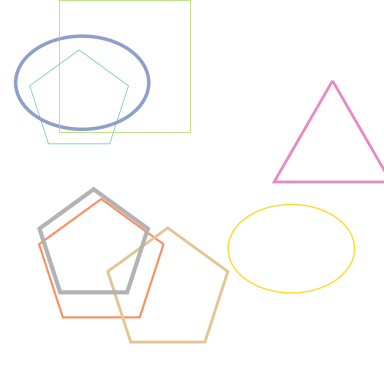[{"shape": "pentagon", "thickness": 0.5, "radius": 0.67, "center": [0.205, 0.735]}, {"shape": "pentagon", "thickness": 1.5, "radius": 0.85, "center": [0.263, 0.313]}, {"shape": "oval", "thickness": 2.5, "radius": 0.86, "center": [0.214, 0.785]}, {"shape": "triangle", "thickness": 2, "radius": 0.88, "center": [0.864, 0.615]}, {"shape": "square", "thickness": 0.5, "radius": 0.86, "center": [0.323, 0.828]}, {"shape": "oval", "thickness": 1, "radius": 0.82, "center": [0.757, 0.354]}, {"shape": "pentagon", "thickness": 2, "radius": 0.82, "center": [0.436, 0.244]}, {"shape": "pentagon", "thickness": 3, "radius": 0.74, "center": [0.243, 0.36]}]